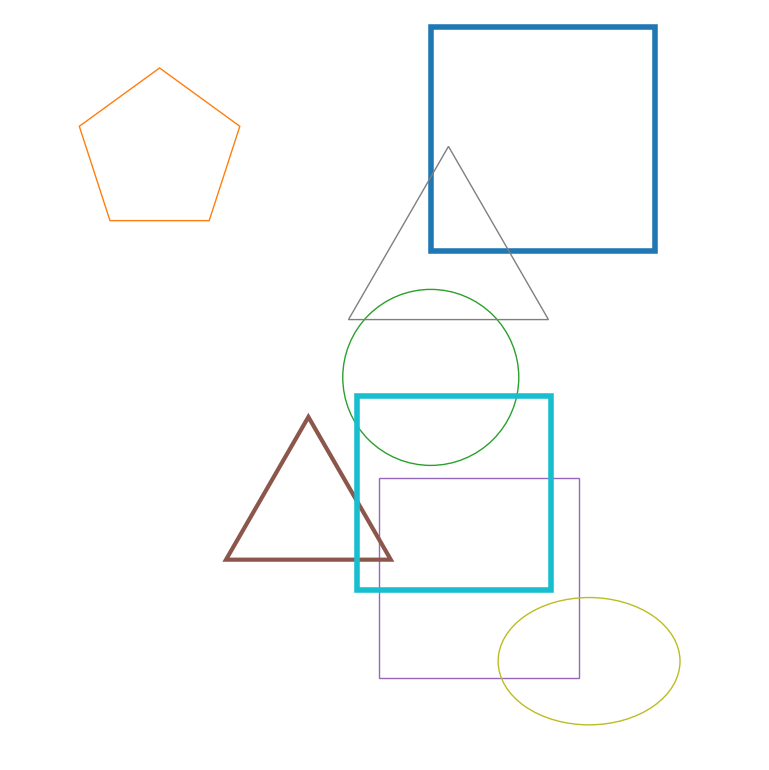[{"shape": "square", "thickness": 2, "radius": 0.73, "center": [0.705, 0.819]}, {"shape": "pentagon", "thickness": 0.5, "radius": 0.55, "center": [0.207, 0.802]}, {"shape": "circle", "thickness": 0.5, "radius": 0.57, "center": [0.559, 0.51]}, {"shape": "square", "thickness": 0.5, "radius": 0.65, "center": [0.622, 0.249]}, {"shape": "triangle", "thickness": 1.5, "radius": 0.62, "center": [0.401, 0.335]}, {"shape": "triangle", "thickness": 0.5, "radius": 0.75, "center": [0.582, 0.66]}, {"shape": "oval", "thickness": 0.5, "radius": 0.59, "center": [0.765, 0.141]}, {"shape": "square", "thickness": 2, "radius": 0.63, "center": [0.59, 0.36]}]